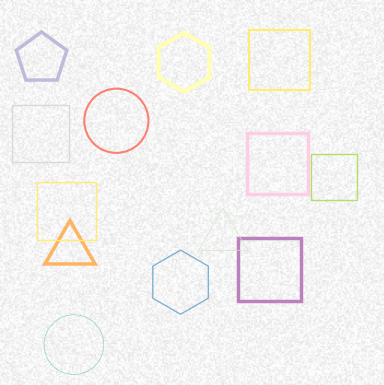[{"shape": "circle", "thickness": 0.5, "radius": 0.39, "center": [0.192, 0.105]}, {"shape": "hexagon", "thickness": 3, "radius": 0.38, "center": [0.478, 0.838]}, {"shape": "pentagon", "thickness": 2.5, "radius": 0.35, "center": [0.108, 0.848]}, {"shape": "circle", "thickness": 1.5, "radius": 0.42, "center": [0.302, 0.686]}, {"shape": "hexagon", "thickness": 1, "radius": 0.42, "center": [0.469, 0.267]}, {"shape": "triangle", "thickness": 2.5, "radius": 0.38, "center": [0.182, 0.352]}, {"shape": "square", "thickness": 1, "radius": 0.3, "center": [0.868, 0.54]}, {"shape": "square", "thickness": 2.5, "radius": 0.4, "center": [0.72, 0.576]}, {"shape": "square", "thickness": 1, "radius": 0.37, "center": [0.105, 0.653]}, {"shape": "square", "thickness": 2.5, "radius": 0.41, "center": [0.699, 0.3]}, {"shape": "triangle", "thickness": 0.5, "radius": 0.37, "center": [0.58, 0.386]}, {"shape": "square", "thickness": 1.5, "radius": 0.39, "center": [0.726, 0.844]}, {"shape": "square", "thickness": 1, "radius": 0.38, "center": [0.173, 0.452]}]